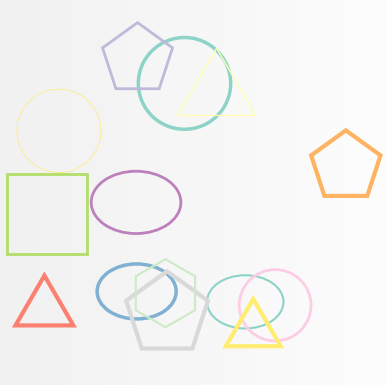[{"shape": "oval", "thickness": 1.5, "radius": 0.49, "center": [0.633, 0.216]}, {"shape": "circle", "thickness": 2.5, "radius": 0.6, "center": [0.476, 0.783]}, {"shape": "triangle", "thickness": 1, "radius": 0.58, "center": [0.559, 0.758]}, {"shape": "pentagon", "thickness": 2, "radius": 0.47, "center": [0.355, 0.846]}, {"shape": "triangle", "thickness": 3, "radius": 0.43, "center": [0.115, 0.198]}, {"shape": "oval", "thickness": 2.5, "radius": 0.51, "center": [0.353, 0.243]}, {"shape": "pentagon", "thickness": 3, "radius": 0.47, "center": [0.892, 0.567]}, {"shape": "square", "thickness": 2, "radius": 0.51, "center": [0.121, 0.444]}, {"shape": "circle", "thickness": 2, "radius": 0.46, "center": [0.71, 0.207]}, {"shape": "pentagon", "thickness": 3, "radius": 0.55, "center": [0.431, 0.185]}, {"shape": "oval", "thickness": 2, "radius": 0.58, "center": [0.351, 0.474]}, {"shape": "hexagon", "thickness": 1.5, "radius": 0.44, "center": [0.427, 0.238]}, {"shape": "circle", "thickness": 0.5, "radius": 0.54, "center": [0.152, 0.66]}, {"shape": "triangle", "thickness": 3, "radius": 0.41, "center": [0.654, 0.142]}]